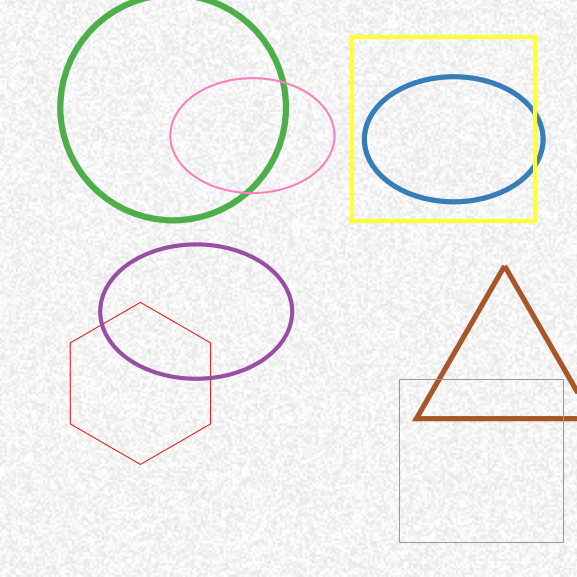[{"shape": "hexagon", "thickness": 0.5, "radius": 0.7, "center": [0.243, 0.335]}, {"shape": "oval", "thickness": 2.5, "radius": 0.77, "center": [0.786, 0.758]}, {"shape": "circle", "thickness": 3, "radius": 0.98, "center": [0.3, 0.813]}, {"shape": "oval", "thickness": 2, "radius": 0.83, "center": [0.34, 0.46]}, {"shape": "square", "thickness": 2, "radius": 0.79, "center": [0.767, 0.776]}, {"shape": "triangle", "thickness": 2.5, "radius": 0.88, "center": [0.874, 0.362]}, {"shape": "oval", "thickness": 1, "radius": 0.71, "center": [0.437, 0.764]}, {"shape": "square", "thickness": 0.5, "radius": 0.71, "center": [0.833, 0.201]}]